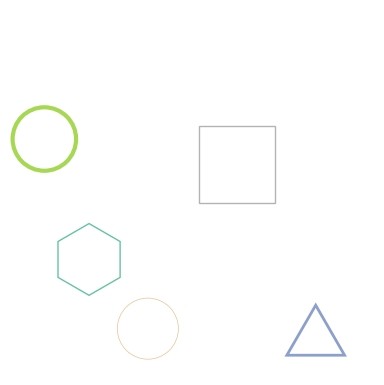[{"shape": "hexagon", "thickness": 1, "radius": 0.47, "center": [0.231, 0.326]}, {"shape": "triangle", "thickness": 2, "radius": 0.43, "center": [0.82, 0.121]}, {"shape": "circle", "thickness": 3, "radius": 0.41, "center": [0.115, 0.639]}, {"shape": "circle", "thickness": 0.5, "radius": 0.4, "center": [0.384, 0.146]}, {"shape": "square", "thickness": 1, "radius": 0.49, "center": [0.617, 0.573]}]